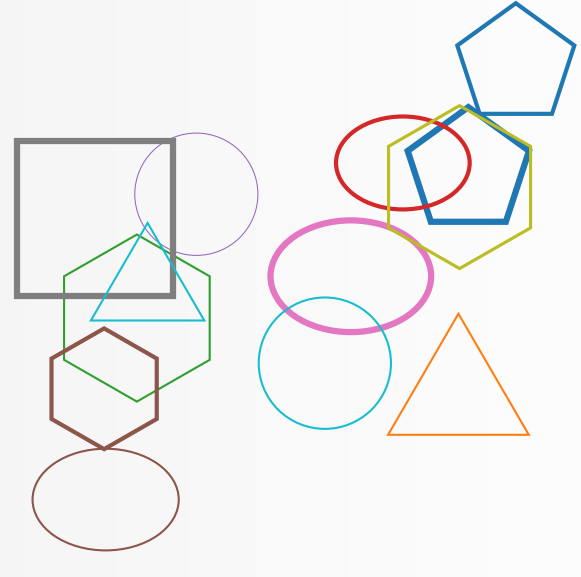[{"shape": "pentagon", "thickness": 2, "radius": 0.53, "center": [0.887, 0.888]}, {"shape": "pentagon", "thickness": 3, "radius": 0.55, "center": [0.806, 0.704]}, {"shape": "triangle", "thickness": 1, "radius": 0.7, "center": [0.789, 0.316]}, {"shape": "hexagon", "thickness": 1, "radius": 0.72, "center": [0.235, 0.448]}, {"shape": "oval", "thickness": 2, "radius": 0.57, "center": [0.693, 0.717]}, {"shape": "circle", "thickness": 0.5, "radius": 0.53, "center": [0.338, 0.663]}, {"shape": "oval", "thickness": 1, "radius": 0.63, "center": [0.182, 0.134]}, {"shape": "hexagon", "thickness": 2, "radius": 0.52, "center": [0.179, 0.326]}, {"shape": "oval", "thickness": 3, "radius": 0.69, "center": [0.604, 0.521]}, {"shape": "square", "thickness": 3, "radius": 0.67, "center": [0.164, 0.62]}, {"shape": "hexagon", "thickness": 1.5, "radius": 0.71, "center": [0.791, 0.675]}, {"shape": "circle", "thickness": 1, "radius": 0.57, "center": [0.559, 0.37]}, {"shape": "triangle", "thickness": 1, "radius": 0.56, "center": [0.254, 0.5]}]